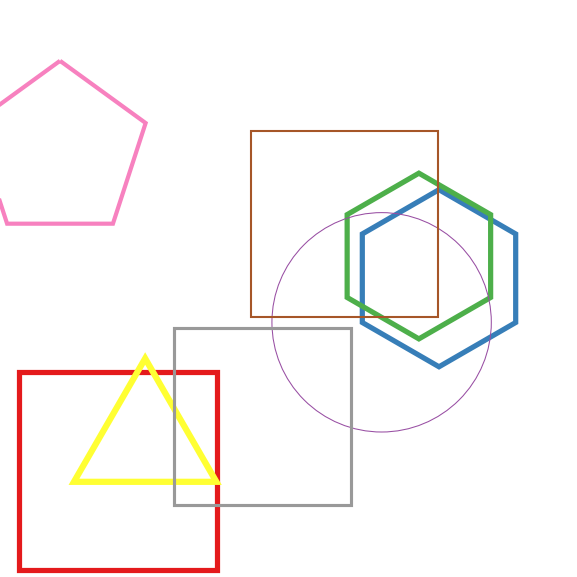[{"shape": "square", "thickness": 2.5, "radius": 0.86, "center": [0.205, 0.184]}, {"shape": "hexagon", "thickness": 2.5, "radius": 0.77, "center": [0.76, 0.517]}, {"shape": "hexagon", "thickness": 2.5, "radius": 0.72, "center": [0.725, 0.556]}, {"shape": "circle", "thickness": 0.5, "radius": 0.95, "center": [0.661, 0.441]}, {"shape": "triangle", "thickness": 3, "radius": 0.71, "center": [0.251, 0.236]}, {"shape": "square", "thickness": 1, "radius": 0.81, "center": [0.597, 0.611]}, {"shape": "pentagon", "thickness": 2, "radius": 0.78, "center": [0.104, 0.738]}, {"shape": "square", "thickness": 1.5, "radius": 0.77, "center": [0.455, 0.278]}]